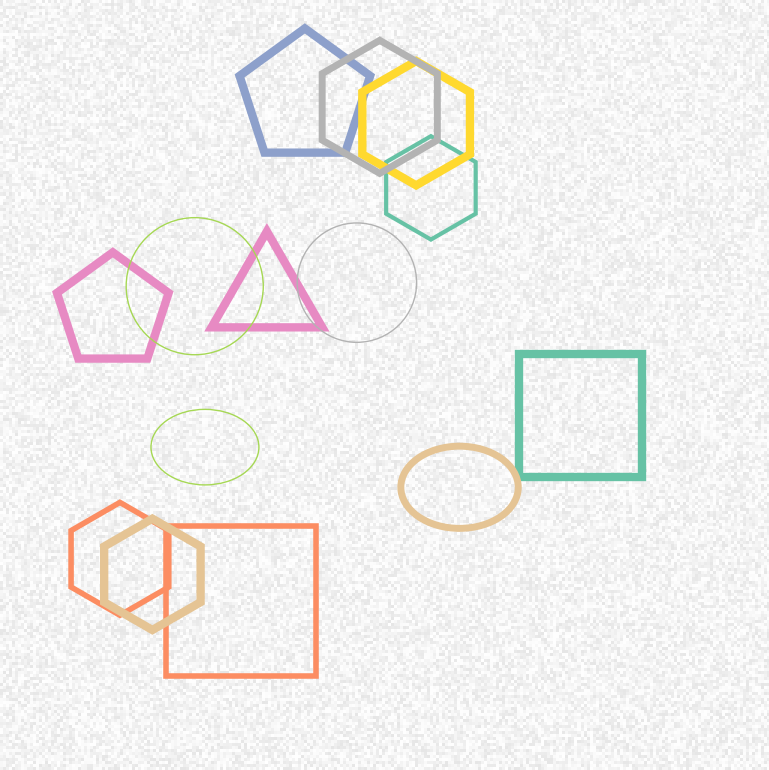[{"shape": "square", "thickness": 3, "radius": 0.4, "center": [0.754, 0.46]}, {"shape": "hexagon", "thickness": 1.5, "radius": 0.34, "center": [0.56, 0.756]}, {"shape": "square", "thickness": 2, "radius": 0.49, "center": [0.313, 0.22]}, {"shape": "hexagon", "thickness": 2, "radius": 0.37, "center": [0.156, 0.274]}, {"shape": "pentagon", "thickness": 3, "radius": 0.45, "center": [0.396, 0.874]}, {"shape": "triangle", "thickness": 3, "radius": 0.42, "center": [0.347, 0.616]}, {"shape": "pentagon", "thickness": 3, "radius": 0.38, "center": [0.146, 0.596]}, {"shape": "oval", "thickness": 0.5, "radius": 0.35, "center": [0.266, 0.419]}, {"shape": "circle", "thickness": 0.5, "radius": 0.45, "center": [0.253, 0.628]}, {"shape": "hexagon", "thickness": 3, "radius": 0.4, "center": [0.54, 0.84]}, {"shape": "oval", "thickness": 2.5, "radius": 0.38, "center": [0.597, 0.367]}, {"shape": "hexagon", "thickness": 3, "radius": 0.36, "center": [0.198, 0.254]}, {"shape": "circle", "thickness": 0.5, "radius": 0.39, "center": [0.464, 0.633]}, {"shape": "hexagon", "thickness": 2.5, "radius": 0.43, "center": [0.493, 0.861]}]